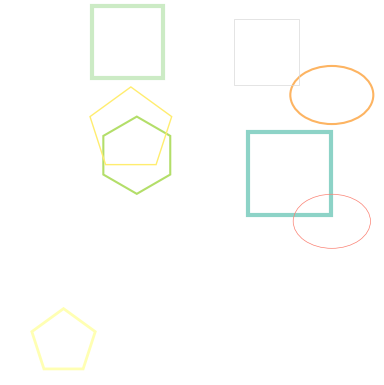[{"shape": "square", "thickness": 3, "radius": 0.54, "center": [0.752, 0.55]}, {"shape": "pentagon", "thickness": 2, "radius": 0.43, "center": [0.165, 0.112]}, {"shape": "oval", "thickness": 0.5, "radius": 0.5, "center": [0.862, 0.425]}, {"shape": "oval", "thickness": 1.5, "radius": 0.54, "center": [0.862, 0.753]}, {"shape": "hexagon", "thickness": 1.5, "radius": 0.5, "center": [0.355, 0.597]}, {"shape": "square", "thickness": 0.5, "radius": 0.43, "center": [0.692, 0.865]}, {"shape": "square", "thickness": 3, "radius": 0.46, "center": [0.331, 0.891]}, {"shape": "pentagon", "thickness": 1, "radius": 0.56, "center": [0.34, 0.663]}]